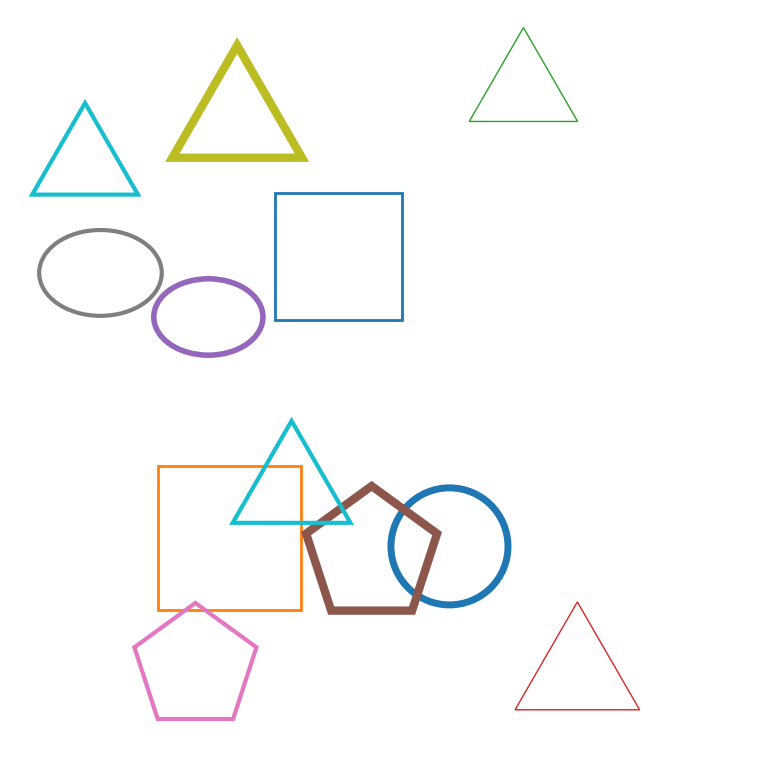[{"shape": "square", "thickness": 1, "radius": 0.41, "center": [0.44, 0.667]}, {"shape": "circle", "thickness": 2.5, "radius": 0.38, "center": [0.584, 0.29]}, {"shape": "square", "thickness": 1, "radius": 0.47, "center": [0.298, 0.302]}, {"shape": "triangle", "thickness": 0.5, "radius": 0.41, "center": [0.68, 0.883]}, {"shape": "triangle", "thickness": 0.5, "radius": 0.47, "center": [0.75, 0.125]}, {"shape": "oval", "thickness": 2, "radius": 0.35, "center": [0.271, 0.588]}, {"shape": "pentagon", "thickness": 3, "radius": 0.45, "center": [0.483, 0.279]}, {"shape": "pentagon", "thickness": 1.5, "radius": 0.42, "center": [0.254, 0.134]}, {"shape": "oval", "thickness": 1.5, "radius": 0.4, "center": [0.13, 0.646]}, {"shape": "triangle", "thickness": 3, "radius": 0.49, "center": [0.308, 0.844]}, {"shape": "triangle", "thickness": 1.5, "radius": 0.44, "center": [0.379, 0.365]}, {"shape": "triangle", "thickness": 1.5, "radius": 0.4, "center": [0.11, 0.787]}]